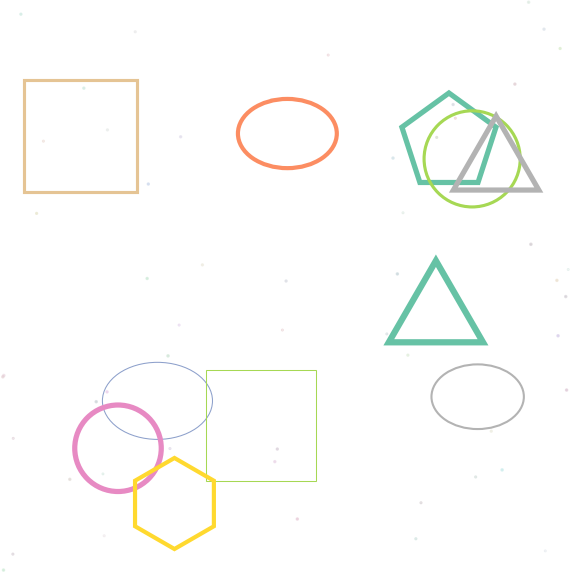[{"shape": "pentagon", "thickness": 2.5, "radius": 0.43, "center": [0.777, 0.752]}, {"shape": "triangle", "thickness": 3, "radius": 0.47, "center": [0.755, 0.453]}, {"shape": "oval", "thickness": 2, "radius": 0.43, "center": [0.498, 0.768]}, {"shape": "oval", "thickness": 0.5, "radius": 0.48, "center": [0.273, 0.305]}, {"shape": "circle", "thickness": 2.5, "radius": 0.37, "center": [0.204, 0.223]}, {"shape": "square", "thickness": 0.5, "radius": 0.48, "center": [0.452, 0.262]}, {"shape": "circle", "thickness": 1.5, "radius": 0.42, "center": [0.818, 0.724]}, {"shape": "hexagon", "thickness": 2, "radius": 0.39, "center": [0.302, 0.127]}, {"shape": "square", "thickness": 1.5, "radius": 0.49, "center": [0.139, 0.763]}, {"shape": "oval", "thickness": 1, "radius": 0.4, "center": [0.827, 0.312]}, {"shape": "triangle", "thickness": 2.5, "radius": 0.43, "center": [0.859, 0.713]}]